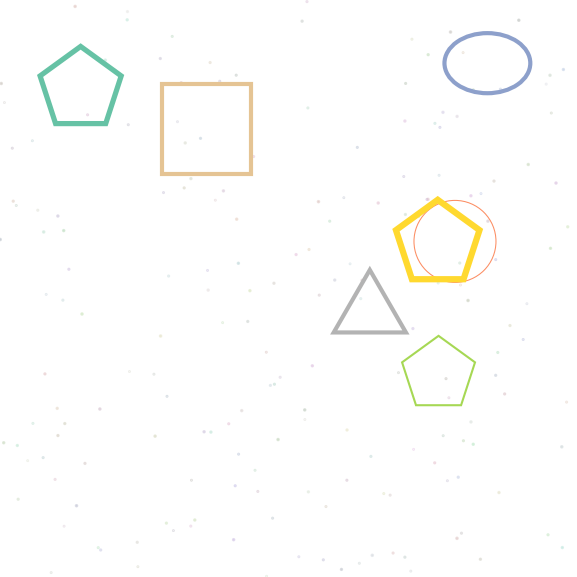[{"shape": "pentagon", "thickness": 2.5, "radius": 0.37, "center": [0.14, 0.845]}, {"shape": "circle", "thickness": 0.5, "radius": 0.35, "center": [0.788, 0.581]}, {"shape": "oval", "thickness": 2, "radius": 0.37, "center": [0.844, 0.89]}, {"shape": "pentagon", "thickness": 1, "radius": 0.33, "center": [0.759, 0.351]}, {"shape": "pentagon", "thickness": 3, "radius": 0.38, "center": [0.758, 0.577]}, {"shape": "square", "thickness": 2, "radius": 0.39, "center": [0.358, 0.775]}, {"shape": "triangle", "thickness": 2, "radius": 0.36, "center": [0.64, 0.46]}]